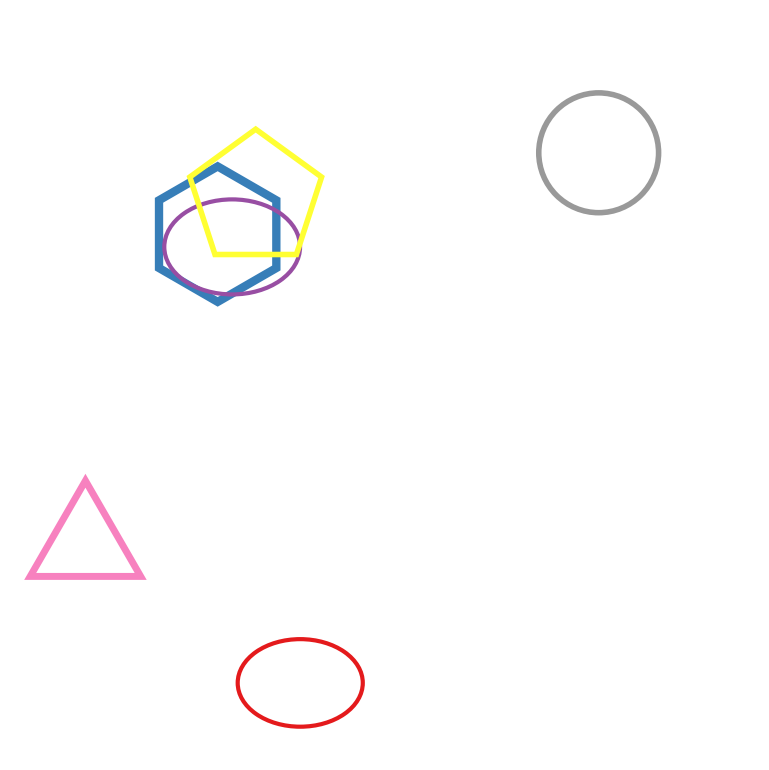[{"shape": "oval", "thickness": 1.5, "radius": 0.41, "center": [0.39, 0.113]}, {"shape": "hexagon", "thickness": 3, "radius": 0.44, "center": [0.283, 0.696]}, {"shape": "oval", "thickness": 1.5, "radius": 0.44, "center": [0.302, 0.679]}, {"shape": "pentagon", "thickness": 2, "radius": 0.45, "center": [0.332, 0.742]}, {"shape": "triangle", "thickness": 2.5, "radius": 0.41, "center": [0.111, 0.293]}, {"shape": "circle", "thickness": 2, "radius": 0.39, "center": [0.778, 0.802]}]